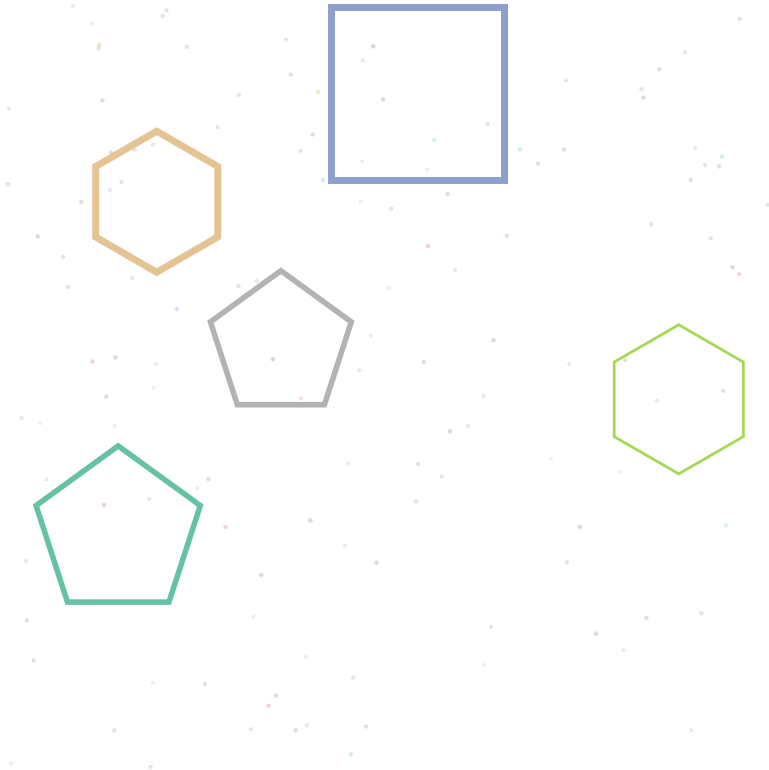[{"shape": "pentagon", "thickness": 2, "radius": 0.56, "center": [0.154, 0.309]}, {"shape": "square", "thickness": 2.5, "radius": 0.56, "center": [0.542, 0.878]}, {"shape": "hexagon", "thickness": 1, "radius": 0.48, "center": [0.882, 0.481]}, {"shape": "hexagon", "thickness": 2.5, "radius": 0.46, "center": [0.204, 0.738]}, {"shape": "pentagon", "thickness": 2, "radius": 0.48, "center": [0.365, 0.552]}]